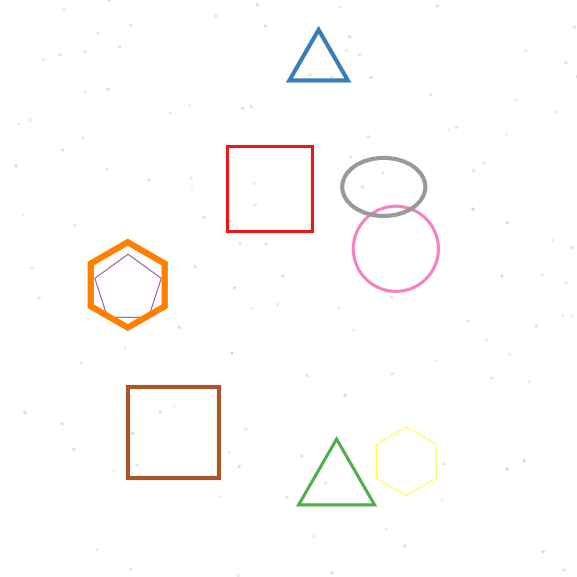[{"shape": "square", "thickness": 1.5, "radius": 0.37, "center": [0.467, 0.673]}, {"shape": "triangle", "thickness": 2, "radius": 0.29, "center": [0.552, 0.889]}, {"shape": "triangle", "thickness": 1.5, "radius": 0.38, "center": [0.583, 0.163]}, {"shape": "pentagon", "thickness": 0.5, "radius": 0.3, "center": [0.222, 0.499]}, {"shape": "hexagon", "thickness": 3, "radius": 0.37, "center": [0.221, 0.506]}, {"shape": "hexagon", "thickness": 0.5, "radius": 0.3, "center": [0.704, 0.2]}, {"shape": "square", "thickness": 2, "radius": 0.39, "center": [0.3, 0.25]}, {"shape": "circle", "thickness": 1.5, "radius": 0.37, "center": [0.686, 0.568]}, {"shape": "oval", "thickness": 2, "radius": 0.36, "center": [0.665, 0.675]}]